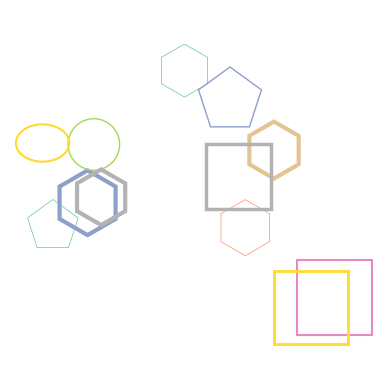[{"shape": "pentagon", "thickness": 0.5, "radius": 0.35, "center": [0.137, 0.413]}, {"shape": "hexagon", "thickness": 0.5, "radius": 0.34, "center": [0.479, 0.817]}, {"shape": "hexagon", "thickness": 0.5, "radius": 0.36, "center": [0.637, 0.409]}, {"shape": "hexagon", "thickness": 3, "radius": 0.42, "center": [0.227, 0.473]}, {"shape": "pentagon", "thickness": 1, "radius": 0.43, "center": [0.597, 0.74]}, {"shape": "square", "thickness": 1.5, "radius": 0.49, "center": [0.869, 0.227]}, {"shape": "circle", "thickness": 1, "radius": 0.33, "center": [0.244, 0.625]}, {"shape": "square", "thickness": 2, "radius": 0.48, "center": [0.808, 0.201]}, {"shape": "oval", "thickness": 1.5, "radius": 0.35, "center": [0.11, 0.629]}, {"shape": "hexagon", "thickness": 3, "radius": 0.37, "center": [0.712, 0.61]}, {"shape": "square", "thickness": 2.5, "radius": 0.42, "center": [0.619, 0.541]}, {"shape": "hexagon", "thickness": 3, "radius": 0.36, "center": [0.263, 0.488]}]